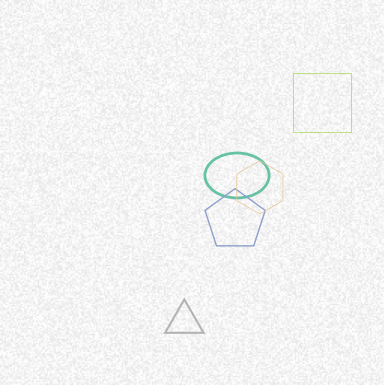[{"shape": "oval", "thickness": 2, "radius": 0.42, "center": [0.616, 0.544]}, {"shape": "pentagon", "thickness": 1, "radius": 0.41, "center": [0.611, 0.428]}, {"shape": "square", "thickness": 0.5, "radius": 0.38, "center": [0.837, 0.733]}, {"shape": "hexagon", "thickness": 0.5, "radius": 0.35, "center": [0.675, 0.513]}, {"shape": "triangle", "thickness": 1.5, "radius": 0.29, "center": [0.479, 0.164]}]